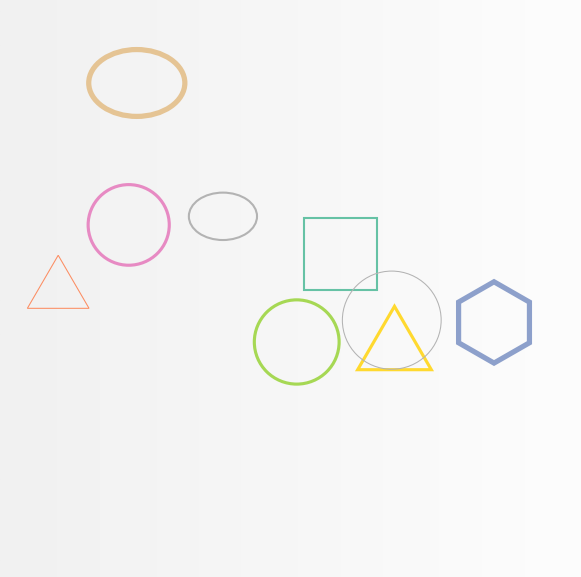[{"shape": "square", "thickness": 1, "radius": 0.31, "center": [0.586, 0.56]}, {"shape": "triangle", "thickness": 0.5, "radius": 0.31, "center": [0.1, 0.496]}, {"shape": "hexagon", "thickness": 2.5, "radius": 0.35, "center": [0.85, 0.441]}, {"shape": "circle", "thickness": 1.5, "radius": 0.35, "center": [0.221, 0.61]}, {"shape": "circle", "thickness": 1.5, "radius": 0.36, "center": [0.51, 0.407]}, {"shape": "triangle", "thickness": 1.5, "radius": 0.37, "center": [0.679, 0.396]}, {"shape": "oval", "thickness": 2.5, "radius": 0.41, "center": [0.235, 0.855]}, {"shape": "oval", "thickness": 1, "radius": 0.29, "center": [0.384, 0.625]}, {"shape": "circle", "thickness": 0.5, "radius": 0.42, "center": [0.674, 0.445]}]